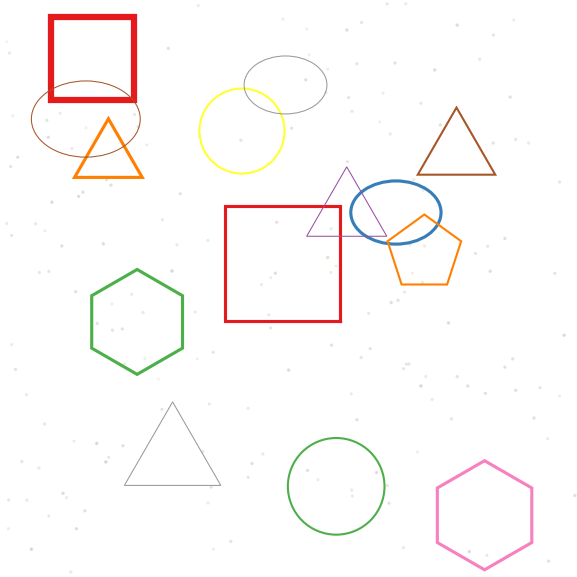[{"shape": "square", "thickness": 3, "radius": 0.36, "center": [0.16, 0.898]}, {"shape": "square", "thickness": 1.5, "radius": 0.5, "center": [0.489, 0.543]}, {"shape": "oval", "thickness": 1.5, "radius": 0.39, "center": [0.686, 0.631]}, {"shape": "hexagon", "thickness": 1.5, "radius": 0.45, "center": [0.237, 0.442]}, {"shape": "circle", "thickness": 1, "radius": 0.42, "center": [0.582, 0.157]}, {"shape": "triangle", "thickness": 0.5, "radius": 0.4, "center": [0.6, 0.63]}, {"shape": "triangle", "thickness": 1.5, "radius": 0.34, "center": [0.188, 0.726]}, {"shape": "pentagon", "thickness": 1, "radius": 0.33, "center": [0.735, 0.561]}, {"shape": "circle", "thickness": 1, "radius": 0.37, "center": [0.419, 0.772]}, {"shape": "oval", "thickness": 0.5, "radius": 0.47, "center": [0.149, 0.793]}, {"shape": "triangle", "thickness": 1, "radius": 0.39, "center": [0.79, 0.735]}, {"shape": "hexagon", "thickness": 1.5, "radius": 0.47, "center": [0.839, 0.107]}, {"shape": "oval", "thickness": 0.5, "radius": 0.36, "center": [0.494, 0.852]}, {"shape": "triangle", "thickness": 0.5, "radius": 0.48, "center": [0.299, 0.207]}]